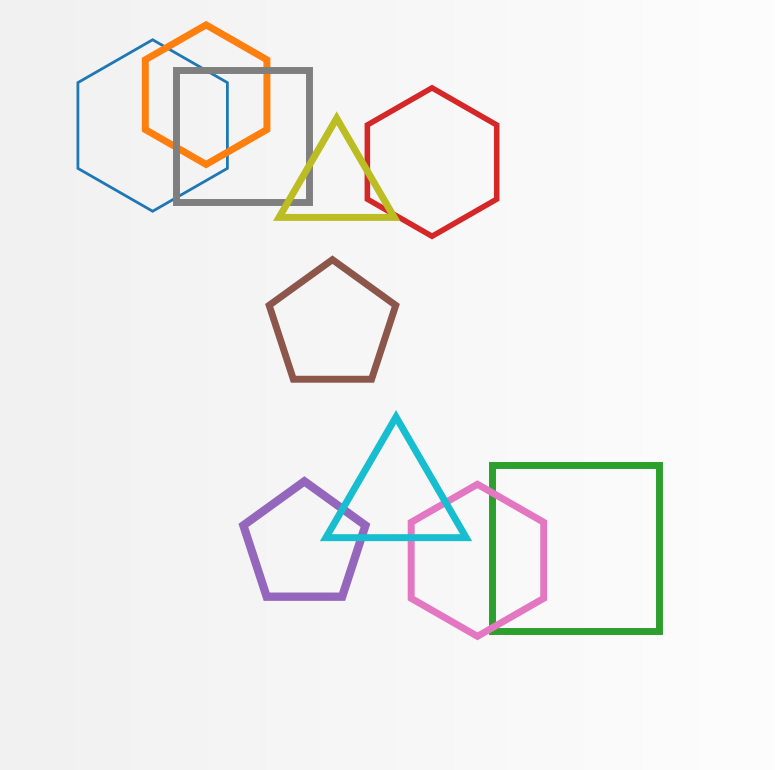[{"shape": "hexagon", "thickness": 1, "radius": 0.56, "center": [0.197, 0.837]}, {"shape": "hexagon", "thickness": 2.5, "radius": 0.45, "center": [0.266, 0.877]}, {"shape": "square", "thickness": 2.5, "radius": 0.54, "center": [0.743, 0.289]}, {"shape": "hexagon", "thickness": 2, "radius": 0.48, "center": [0.557, 0.79]}, {"shape": "pentagon", "thickness": 3, "radius": 0.41, "center": [0.393, 0.292]}, {"shape": "pentagon", "thickness": 2.5, "radius": 0.43, "center": [0.429, 0.577]}, {"shape": "hexagon", "thickness": 2.5, "radius": 0.49, "center": [0.616, 0.272]}, {"shape": "square", "thickness": 2.5, "radius": 0.43, "center": [0.312, 0.824]}, {"shape": "triangle", "thickness": 2.5, "radius": 0.43, "center": [0.434, 0.761]}, {"shape": "triangle", "thickness": 2.5, "radius": 0.52, "center": [0.511, 0.354]}]